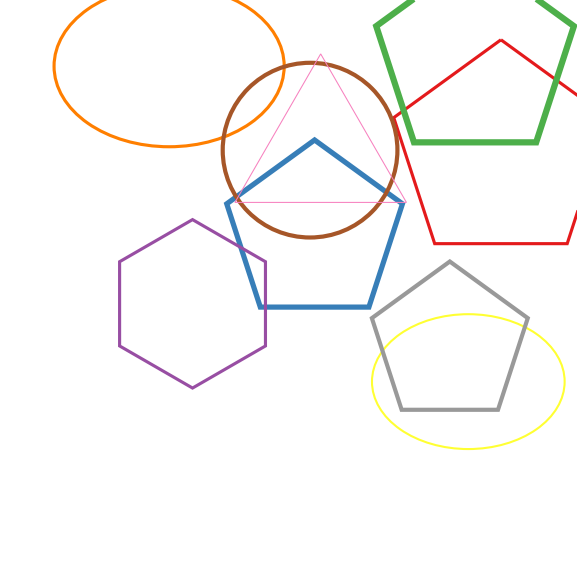[{"shape": "pentagon", "thickness": 1.5, "radius": 0.98, "center": [0.867, 0.735]}, {"shape": "pentagon", "thickness": 2.5, "radius": 0.8, "center": [0.545, 0.597]}, {"shape": "pentagon", "thickness": 3, "radius": 0.9, "center": [0.823, 0.898]}, {"shape": "hexagon", "thickness": 1.5, "radius": 0.73, "center": [0.333, 0.473]}, {"shape": "oval", "thickness": 1.5, "radius": 1.0, "center": [0.293, 0.884]}, {"shape": "oval", "thickness": 1, "radius": 0.83, "center": [0.811, 0.338]}, {"shape": "circle", "thickness": 2, "radius": 0.76, "center": [0.537, 0.739]}, {"shape": "triangle", "thickness": 0.5, "radius": 0.86, "center": [0.555, 0.734]}, {"shape": "pentagon", "thickness": 2, "radius": 0.71, "center": [0.779, 0.404]}]